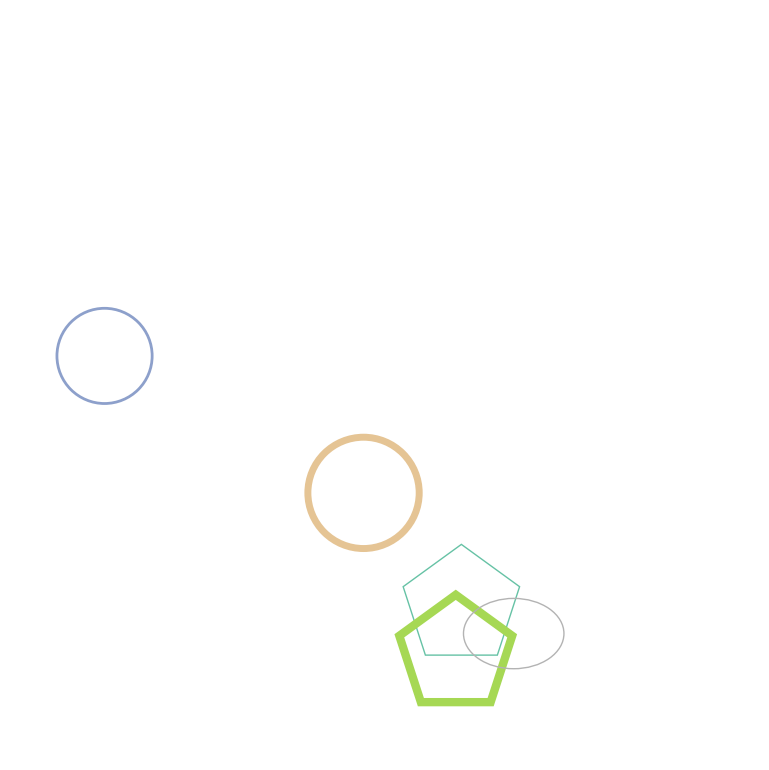[{"shape": "pentagon", "thickness": 0.5, "radius": 0.4, "center": [0.599, 0.214]}, {"shape": "circle", "thickness": 1, "radius": 0.31, "center": [0.136, 0.538]}, {"shape": "pentagon", "thickness": 3, "radius": 0.39, "center": [0.592, 0.15]}, {"shape": "circle", "thickness": 2.5, "radius": 0.36, "center": [0.472, 0.36]}, {"shape": "oval", "thickness": 0.5, "radius": 0.33, "center": [0.667, 0.177]}]